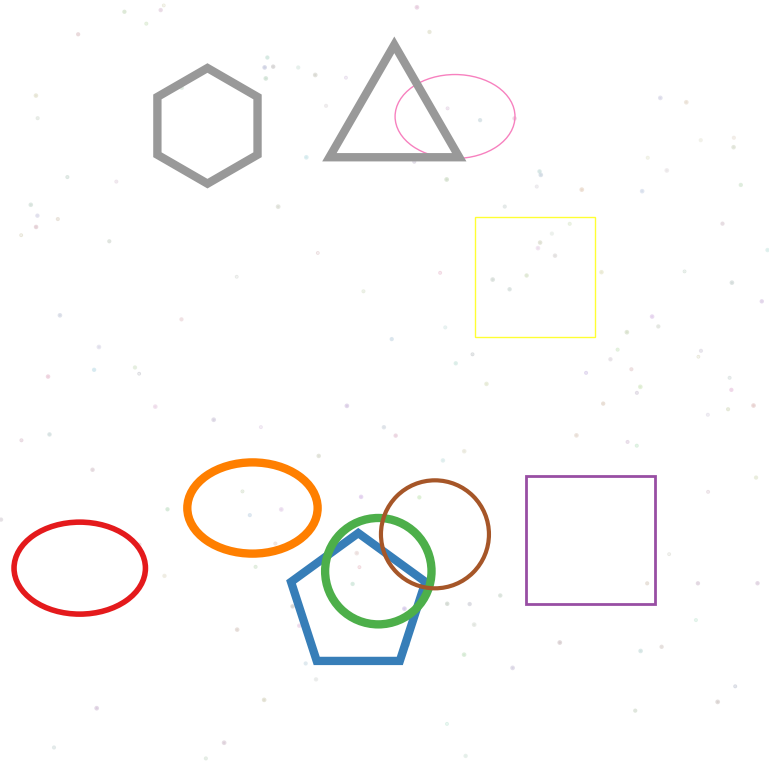[{"shape": "oval", "thickness": 2, "radius": 0.43, "center": [0.104, 0.262]}, {"shape": "pentagon", "thickness": 3, "radius": 0.46, "center": [0.465, 0.216]}, {"shape": "circle", "thickness": 3, "radius": 0.35, "center": [0.491, 0.258]}, {"shape": "square", "thickness": 1, "radius": 0.42, "center": [0.767, 0.299]}, {"shape": "oval", "thickness": 3, "radius": 0.42, "center": [0.328, 0.34]}, {"shape": "square", "thickness": 0.5, "radius": 0.39, "center": [0.695, 0.64]}, {"shape": "circle", "thickness": 1.5, "radius": 0.35, "center": [0.565, 0.306]}, {"shape": "oval", "thickness": 0.5, "radius": 0.39, "center": [0.591, 0.849]}, {"shape": "triangle", "thickness": 3, "radius": 0.49, "center": [0.512, 0.844]}, {"shape": "hexagon", "thickness": 3, "radius": 0.38, "center": [0.269, 0.837]}]